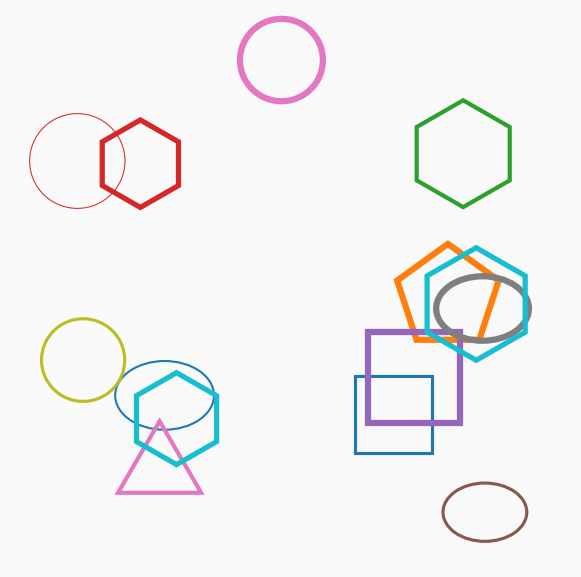[{"shape": "oval", "thickness": 1, "radius": 0.42, "center": [0.283, 0.315]}, {"shape": "square", "thickness": 1.5, "radius": 0.33, "center": [0.677, 0.282]}, {"shape": "pentagon", "thickness": 3, "radius": 0.46, "center": [0.771, 0.485]}, {"shape": "hexagon", "thickness": 2, "radius": 0.46, "center": [0.797, 0.733]}, {"shape": "circle", "thickness": 0.5, "radius": 0.41, "center": [0.133, 0.72]}, {"shape": "hexagon", "thickness": 2.5, "radius": 0.38, "center": [0.241, 0.716]}, {"shape": "square", "thickness": 3, "radius": 0.39, "center": [0.712, 0.346]}, {"shape": "oval", "thickness": 1.5, "radius": 0.36, "center": [0.834, 0.112]}, {"shape": "triangle", "thickness": 2, "radius": 0.41, "center": [0.275, 0.187]}, {"shape": "circle", "thickness": 3, "radius": 0.36, "center": [0.484, 0.895]}, {"shape": "oval", "thickness": 3, "radius": 0.4, "center": [0.83, 0.465]}, {"shape": "circle", "thickness": 1.5, "radius": 0.36, "center": [0.143, 0.376]}, {"shape": "hexagon", "thickness": 2.5, "radius": 0.4, "center": [0.304, 0.274]}, {"shape": "hexagon", "thickness": 2.5, "radius": 0.49, "center": [0.819, 0.473]}]